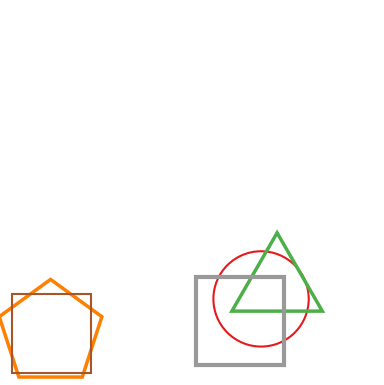[{"shape": "circle", "thickness": 1.5, "radius": 0.62, "center": [0.678, 0.224]}, {"shape": "triangle", "thickness": 2.5, "radius": 0.68, "center": [0.72, 0.26]}, {"shape": "pentagon", "thickness": 2.5, "radius": 0.7, "center": [0.131, 0.134]}, {"shape": "square", "thickness": 1.5, "radius": 0.51, "center": [0.134, 0.135]}, {"shape": "square", "thickness": 3, "radius": 0.57, "center": [0.623, 0.166]}]